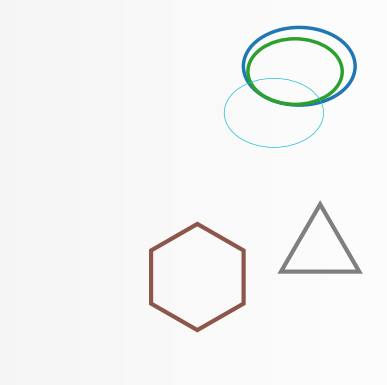[{"shape": "oval", "thickness": 2.5, "radius": 0.72, "center": [0.772, 0.828]}, {"shape": "oval", "thickness": 2.5, "radius": 0.61, "center": [0.761, 0.814]}, {"shape": "hexagon", "thickness": 3, "radius": 0.69, "center": [0.509, 0.28]}, {"shape": "triangle", "thickness": 3, "radius": 0.58, "center": [0.826, 0.353]}, {"shape": "oval", "thickness": 0.5, "radius": 0.64, "center": [0.707, 0.707]}]